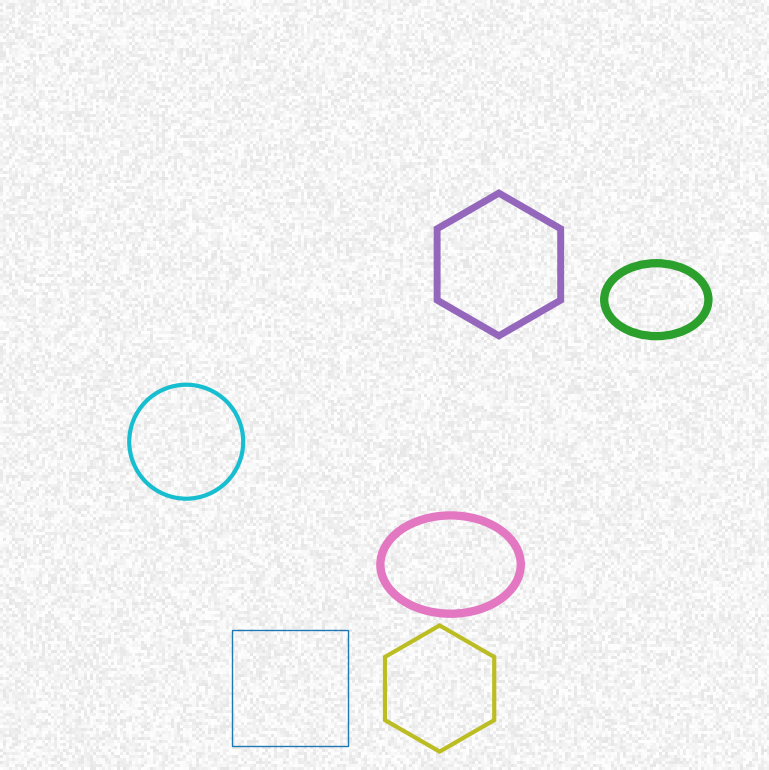[{"shape": "square", "thickness": 0.5, "radius": 0.38, "center": [0.377, 0.106]}, {"shape": "oval", "thickness": 3, "radius": 0.34, "center": [0.852, 0.611]}, {"shape": "hexagon", "thickness": 2.5, "radius": 0.46, "center": [0.648, 0.657]}, {"shape": "oval", "thickness": 3, "radius": 0.46, "center": [0.585, 0.267]}, {"shape": "hexagon", "thickness": 1.5, "radius": 0.41, "center": [0.571, 0.106]}, {"shape": "circle", "thickness": 1.5, "radius": 0.37, "center": [0.242, 0.426]}]